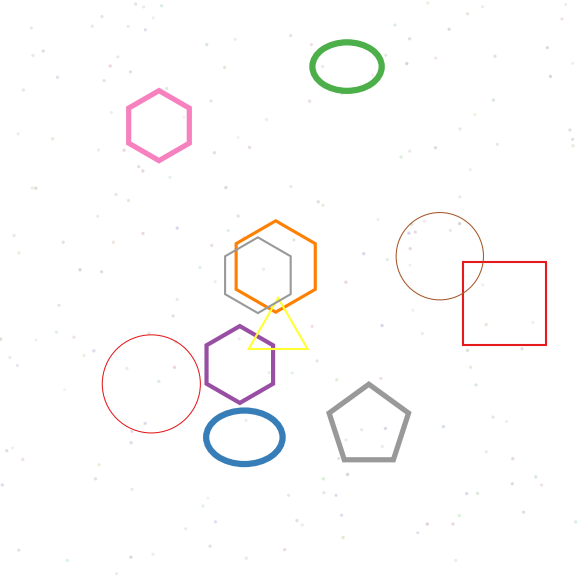[{"shape": "circle", "thickness": 0.5, "radius": 0.42, "center": [0.262, 0.334]}, {"shape": "square", "thickness": 1, "radius": 0.36, "center": [0.874, 0.474]}, {"shape": "oval", "thickness": 3, "radius": 0.33, "center": [0.423, 0.242]}, {"shape": "oval", "thickness": 3, "radius": 0.3, "center": [0.601, 0.884]}, {"shape": "hexagon", "thickness": 2, "radius": 0.33, "center": [0.415, 0.368]}, {"shape": "hexagon", "thickness": 1.5, "radius": 0.4, "center": [0.477, 0.538]}, {"shape": "triangle", "thickness": 1, "radius": 0.29, "center": [0.482, 0.424]}, {"shape": "circle", "thickness": 0.5, "radius": 0.38, "center": [0.762, 0.555]}, {"shape": "hexagon", "thickness": 2.5, "radius": 0.3, "center": [0.275, 0.782]}, {"shape": "hexagon", "thickness": 1, "radius": 0.33, "center": [0.447, 0.523]}, {"shape": "pentagon", "thickness": 2.5, "radius": 0.36, "center": [0.639, 0.261]}]